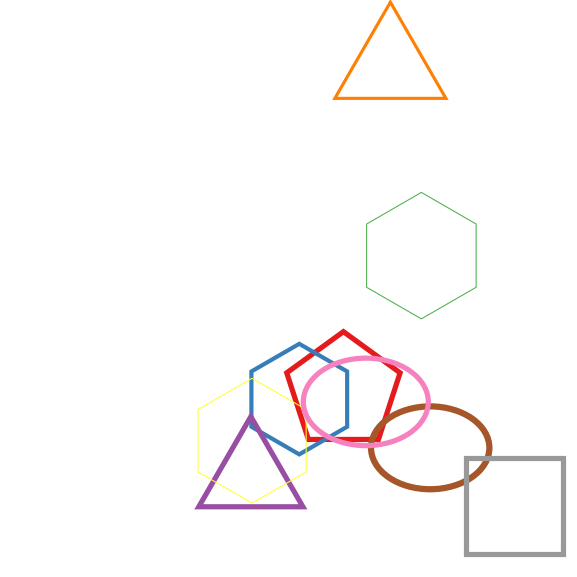[{"shape": "pentagon", "thickness": 2.5, "radius": 0.52, "center": [0.595, 0.322]}, {"shape": "hexagon", "thickness": 2, "radius": 0.48, "center": [0.518, 0.308]}, {"shape": "hexagon", "thickness": 0.5, "radius": 0.55, "center": [0.73, 0.556]}, {"shape": "triangle", "thickness": 2.5, "radius": 0.52, "center": [0.434, 0.174]}, {"shape": "triangle", "thickness": 1.5, "radius": 0.56, "center": [0.676, 0.884]}, {"shape": "hexagon", "thickness": 0.5, "radius": 0.54, "center": [0.437, 0.236]}, {"shape": "oval", "thickness": 3, "radius": 0.51, "center": [0.745, 0.224]}, {"shape": "oval", "thickness": 2.5, "radius": 0.54, "center": [0.633, 0.303]}, {"shape": "square", "thickness": 2.5, "radius": 0.42, "center": [0.891, 0.123]}]